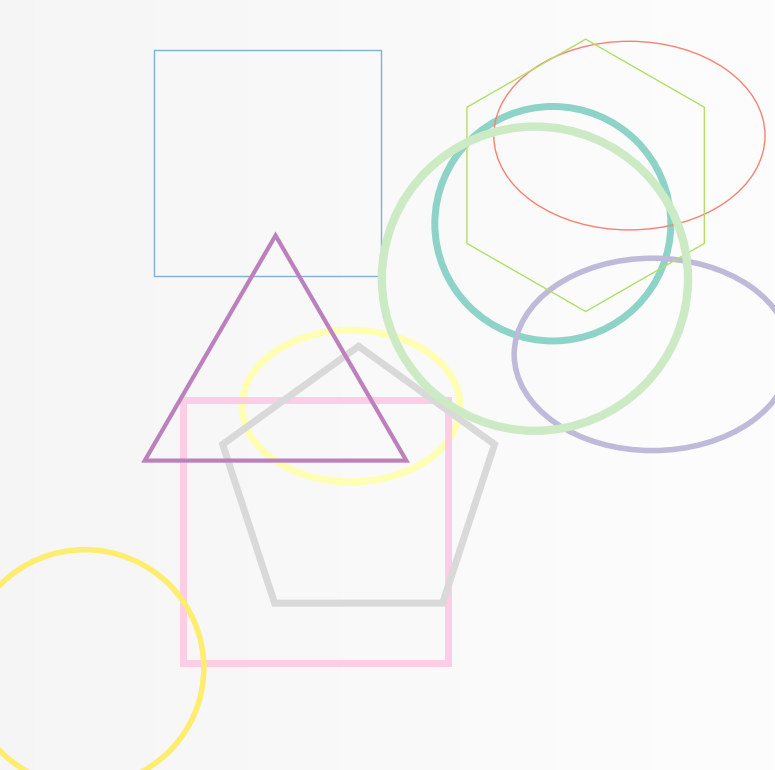[{"shape": "circle", "thickness": 2.5, "radius": 0.76, "center": [0.713, 0.709]}, {"shape": "oval", "thickness": 2.5, "radius": 0.7, "center": [0.453, 0.473]}, {"shape": "oval", "thickness": 2, "radius": 0.89, "center": [0.842, 0.54]}, {"shape": "oval", "thickness": 0.5, "radius": 0.87, "center": [0.812, 0.824]}, {"shape": "square", "thickness": 0.5, "radius": 0.73, "center": [0.345, 0.788]}, {"shape": "hexagon", "thickness": 0.5, "radius": 0.88, "center": [0.756, 0.772]}, {"shape": "square", "thickness": 2.5, "radius": 0.86, "center": [0.407, 0.31]}, {"shape": "pentagon", "thickness": 2.5, "radius": 0.92, "center": [0.463, 0.366]}, {"shape": "triangle", "thickness": 1.5, "radius": 0.97, "center": [0.356, 0.499]}, {"shape": "circle", "thickness": 3, "radius": 0.99, "center": [0.69, 0.638]}, {"shape": "circle", "thickness": 2, "radius": 0.77, "center": [0.109, 0.133]}]